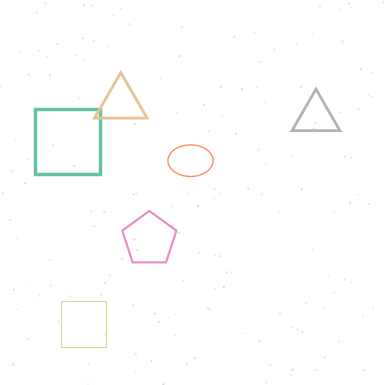[{"shape": "square", "thickness": 2.5, "radius": 0.42, "center": [0.176, 0.633]}, {"shape": "oval", "thickness": 1, "radius": 0.29, "center": [0.495, 0.583]}, {"shape": "pentagon", "thickness": 1.5, "radius": 0.37, "center": [0.388, 0.378]}, {"shape": "square", "thickness": 0.5, "radius": 0.29, "center": [0.216, 0.158]}, {"shape": "triangle", "thickness": 2, "radius": 0.39, "center": [0.314, 0.733]}, {"shape": "triangle", "thickness": 2, "radius": 0.36, "center": [0.821, 0.697]}]